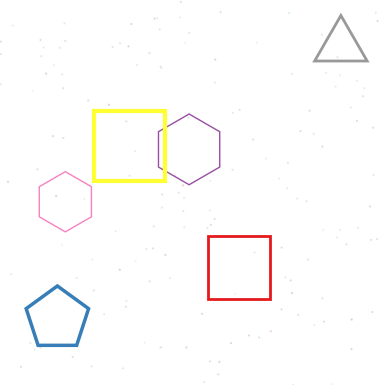[{"shape": "square", "thickness": 2, "radius": 0.4, "center": [0.621, 0.305]}, {"shape": "pentagon", "thickness": 2.5, "radius": 0.43, "center": [0.149, 0.172]}, {"shape": "hexagon", "thickness": 1, "radius": 0.46, "center": [0.491, 0.612]}, {"shape": "square", "thickness": 3, "radius": 0.46, "center": [0.336, 0.621]}, {"shape": "hexagon", "thickness": 1, "radius": 0.39, "center": [0.17, 0.476]}, {"shape": "triangle", "thickness": 2, "radius": 0.39, "center": [0.885, 0.881]}]